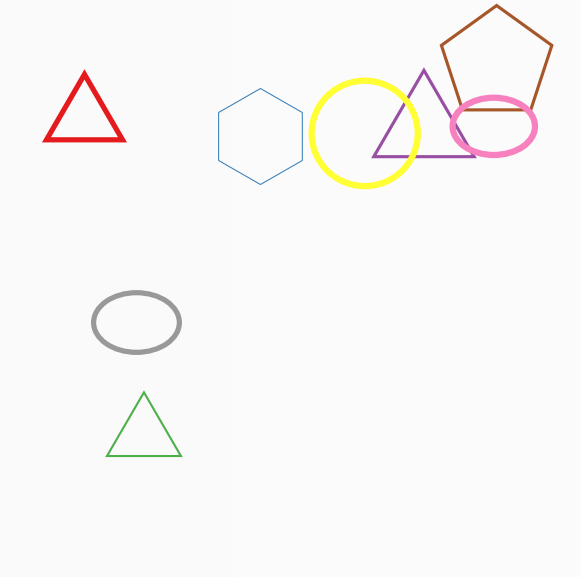[{"shape": "triangle", "thickness": 2.5, "radius": 0.38, "center": [0.145, 0.795]}, {"shape": "hexagon", "thickness": 0.5, "radius": 0.42, "center": [0.448, 0.763]}, {"shape": "triangle", "thickness": 1, "radius": 0.37, "center": [0.248, 0.246]}, {"shape": "triangle", "thickness": 1.5, "radius": 0.5, "center": [0.729, 0.778]}, {"shape": "circle", "thickness": 3, "radius": 0.46, "center": [0.627, 0.768]}, {"shape": "pentagon", "thickness": 1.5, "radius": 0.5, "center": [0.854, 0.89]}, {"shape": "oval", "thickness": 3, "radius": 0.35, "center": [0.85, 0.78]}, {"shape": "oval", "thickness": 2.5, "radius": 0.37, "center": [0.235, 0.441]}]